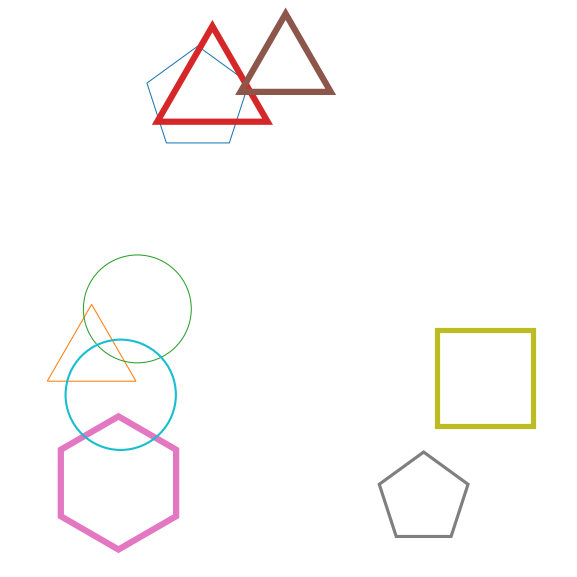[{"shape": "pentagon", "thickness": 0.5, "radius": 0.46, "center": [0.343, 0.827]}, {"shape": "triangle", "thickness": 0.5, "radius": 0.44, "center": [0.159, 0.383]}, {"shape": "circle", "thickness": 0.5, "radius": 0.47, "center": [0.238, 0.464]}, {"shape": "triangle", "thickness": 3, "radius": 0.55, "center": [0.368, 0.844]}, {"shape": "triangle", "thickness": 3, "radius": 0.45, "center": [0.495, 0.885]}, {"shape": "hexagon", "thickness": 3, "radius": 0.58, "center": [0.205, 0.163]}, {"shape": "pentagon", "thickness": 1.5, "radius": 0.4, "center": [0.734, 0.136]}, {"shape": "square", "thickness": 2.5, "radius": 0.42, "center": [0.84, 0.344]}, {"shape": "circle", "thickness": 1, "radius": 0.48, "center": [0.209, 0.316]}]